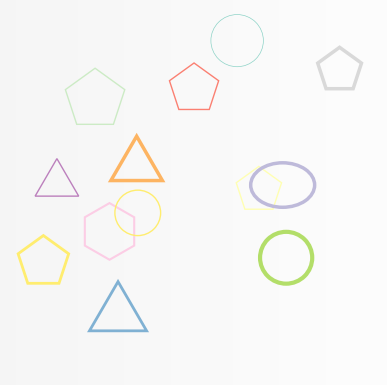[{"shape": "circle", "thickness": 0.5, "radius": 0.34, "center": [0.612, 0.894]}, {"shape": "pentagon", "thickness": 1, "radius": 0.31, "center": [0.668, 0.506]}, {"shape": "oval", "thickness": 2.5, "radius": 0.41, "center": [0.729, 0.519]}, {"shape": "pentagon", "thickness": 1, "radius": 0.33, "center": [0.501, 0.77]}, {"shape": "triangle", "thickness": 2, "radius": 0.43, "center": [0.305, 0.183]}, {"shape": "triangle", "thickness": 2.5, "radius": 0.38, "center": [0.353, 0.569]}, {"shape": "circle", "thickness": 3, "radius": 0.34, "center": [0.738, 0.331]}, {"shape": "hexagon", "thickness": 1.5, "radius": 0.37, "center": [0.283, 0.399]}, {"shape": "pentagon", "thickness": 2.5, "radius": 0.3, "center": [0.876, 0.818]}, {"shape": "triangle", "thickness": 1, "radius": 0.32, "center": [0.147, 0.523]}, {"shape": "pentagon", "thickness": 1, "radius": 0.4, "center": [0.245, 0.742]}, {"shape": "pentagon", "thickness": 2, "radius": 0.34, "center": [0.112, 0.32]}, {"shape": "circle", "thickness": 1, "radius": 0.3, "center": [0.356, 0.447]}]